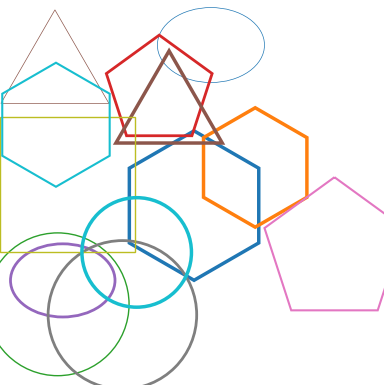[{"shape": "hexagon", "thickness": 2.5, "radius": 0.97, "center": [0.504, 0.466]}, {"shape": "oval", "thickness": 0.5, "radius": 0.7, "center": [0.548, 0.883]}, {"shape": "hexagon", "thickness": 2.5, "radius": 0.78, "center": [0.663, 0.565]}, {"shape": "circle", "thickness": 1, "radius": 0.93, "center": [0.15, 0.21]}, {"shape": "pentagon", "thickness": 2, "radius": 0.72, "center": [0.414, 0.764]}, {"shape": "oval", "thickness": 2, "radius": 0.68, "center": [0.163, 0.272]}, {"shape": "triangle", "thickness": 2.5, "radius": 0.8, "center": [0.439, 0.708]}, {"shape": "triangle", "thickness": 0.5, "radius": 0.81, "center": [0.143, 0.812]}, {"shape": "pentagon", "thickness": 1.5, "radius": 0.96, "center": [0.869, 0.349]}, {"shape": "circle", "thickness": 2, "radius": 0.96, "center": [0.318, 0.182]}, {"shape": "square", "thickness": 1, "radius": 0.88, "center": [0.175, 0.521]}, {"shape": "circle", "thickness": 2.5, "radius": 0.71, "center": [0.355, 0.344]}, {"shape": "hexagon", "thickness": 1.5, "radius": 0.81, "center": [0.145, 0.676]}]